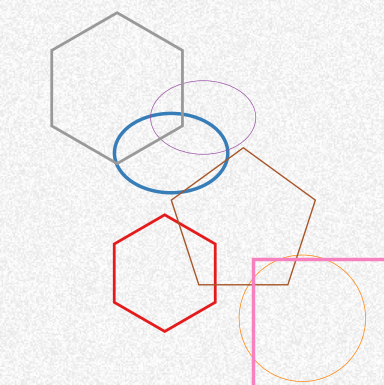[{"shape": "hexagon", "thickness": 2, "radius": 0.76, "center": [0.428, 0.291]}, {"shape": "oval", "thickness": 2.5, "radius": 0.74, "center": [0.444, 0.602]}, {"shape": "oval", "thickness": 0.5, "radius": 0.68, "center": [0.528, 0.695]}, {"shape": "circle", "thickness": 0.5, "radius": 0.82, "center": [0.785, 0.173]}, {"shape": "pentagon", "thickness": 1, "radius": 0.98, "center": [0.632, 0.419]}, {"shape": "square", "thickness": 2.5, "radius": 0.89, "center": [0.836, 0.148]}, {"shape": "hexagon", "thickness": 2, "radius": 0.98, "center": [0.304, 0.771]}]